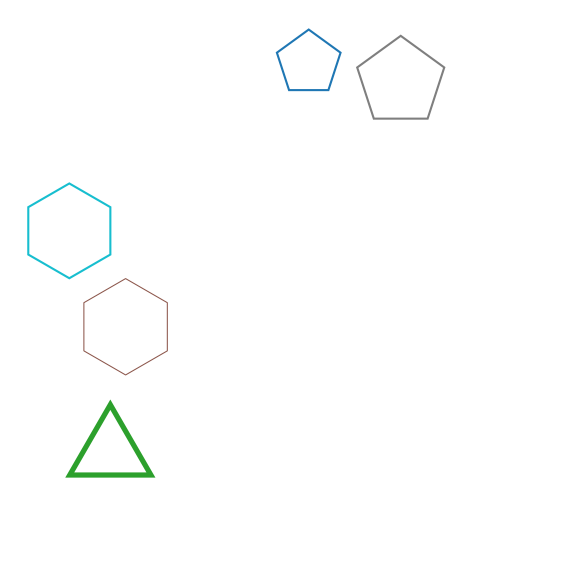[{"shape": "pentagon", "thickness": 1, "radius": 0.29, "center": [0.535, 0.89]}, {"shape": "triangle", "thickness": 2.5, "radius": 0.41, "center": [0.191, 0.217]}, {"shape": "hexagon", "thickness": 0.5, "radius": 0.42, "center": [0.217, 0.433]}, {"shape": "pentagon", "thickness": 1, "radius": 0.4, "center": [0.694, 0.858]}, {"shape": "hexagon", "thickness": 1, "radius": 0.41, "center": [0.12, 0.599]}]